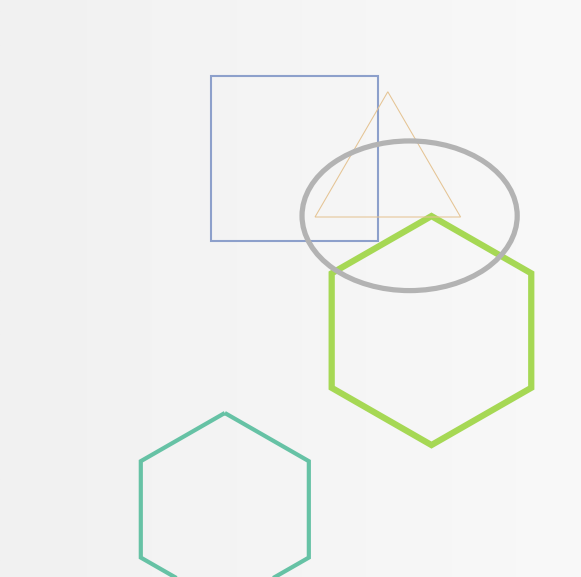[{"shape": "hexagon", "thickness": 2, "radius": 0.83, "center": [0.387, 0.117]}, {"shape": "square", "thickness": 1, "radius": 0.72, "center": [0.506, 0.725]}, {"shape": "hexagon", "thickness": 3, "radius": 0.99, "center": [0.742, 0.427]}, {"shape": "triangle", "thickness": 0.5, "radius": 0.72, "center": [0.667, 0.696]}, {"shape": "oval", "thickness": 2.5, "radius": 0.93, "center": [0.705, 0.625]}]